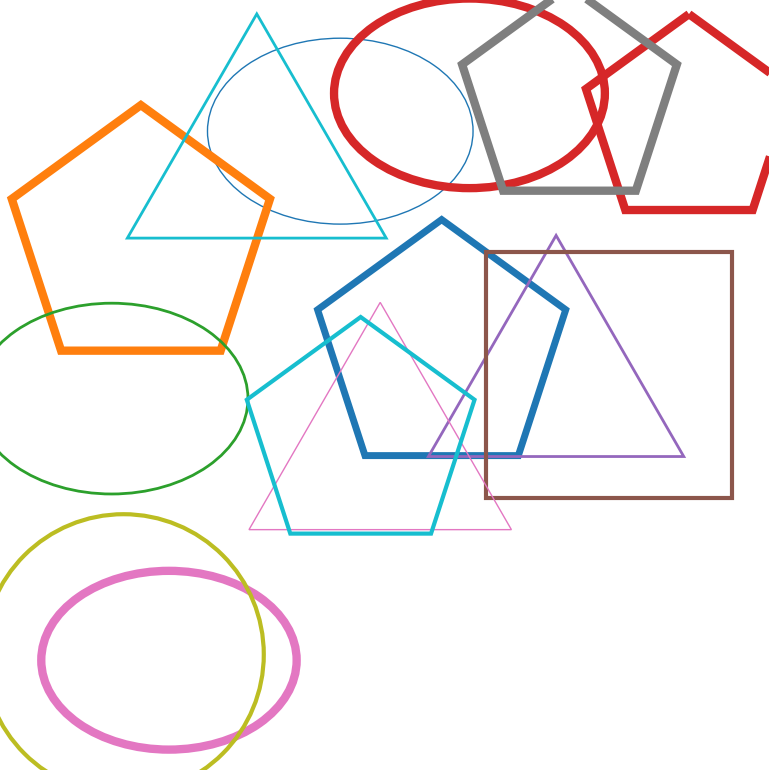[{"shape": "pentagon", "thickness": 2.5, "radius": 0.85, "center": [0.574, 0.545]}, {"shape": "oval", "thickness": 0.5, "radius": 0.86, "center": [0.442, 0.83]}, {"shape": "pentagon", "thickness": 3, "radius": 0.88, "center": [0.183, 0.687]}, {"shape": "oval", "thickness": 1, "radius": 0.88, "center": [0.145, 0.482]}, {"shape": "pentagon", "thickness": 3, "radius": 0.7, "center": [0.895, 0.841]}, {"shape": "oval", "thickness": 3, "radius": 0.88, "center": [0.61, 0.879]}, {"shape": "triangle", "thickness": 1, "radius": 0.96, "center": [0.722, 0.503]}, {"shape": "square", "thickness": 1.5, "radius": 0.8, "center": [0.791, 0.513]}, {"shape": "oval", "thickness": 3, "radius": 0.83, "center": [0.219, 0.143]}, {"shape": "triangle", "thickness": 0.5, "radius": 0.98, "center": [0.494, 0.411]}, {"shape": "pentagon", "thickness": 3, "radius": 0.73, "center": [0.74, 0.871]}, {"shape": "circle", "thickness": 1.5, "radius": 0.91, "center": [0.16, 0.15]}, {"shape": "triangle", "thickness": 1, "radius": 0.97, "center": [0.333, 0.788]}, {"shape": "pentagon", "thickness": 1.5, "radius": 0.78, "center": [0.468, 0.433]}]